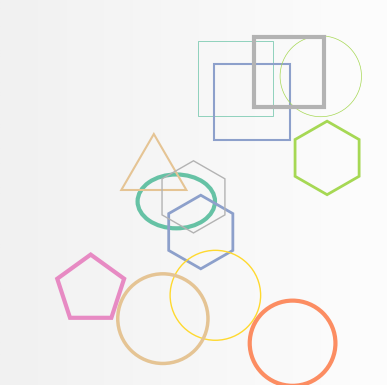[{"shape": "square", "thickness": 0.5, "radius": 0.48, "center": [0.607, 0.796]}, {"shape": "oval", "thickness": 3, "radius": 0.5, "center": [0.455, 0.477]}, {"shape": "circle", "thickness": 3, "radius": 0.55, "center": [0.755, 0.109]}, {"shape": "square", "thickness": 1.5, "radius": 0.49, "center": [0.651, 0.736]}, {"shape": "hexagon", "thickness": 2, "radius": 0.48, "center": [0.518, 0.397]}, {"shape": "pentagon", "thickness": 3, "radius": 0.45, "center": [0.234, 0.248]}, {"shape": "circle", "thickness": 0.5, "radius": 0.53, "center": [0.828, 0.802]}, {"shape": "hexagon", "thickness": 2, "radius": 0.48, "center": [0.844, 0.59]}, {"shape": "circle", "thickness": 1, "radius": 0.58, "center": [0.556, 0.233]}, {"shape": "circle", "thickness": 2.5, "radius": 0.58, "center": [0.42, 0.172]}, {"shape": "triangle", "thickness": 1.5, "radius": 0.48, "center": [0.397, 0.555]}, {"shape": "square", "thickness": 3, "radius": 0.45, "center": [0.745, 0.813]}, {"shape": "hexagon", "thickness": 1, "radius": 0.47, "center": [0.499, 0.489]}]